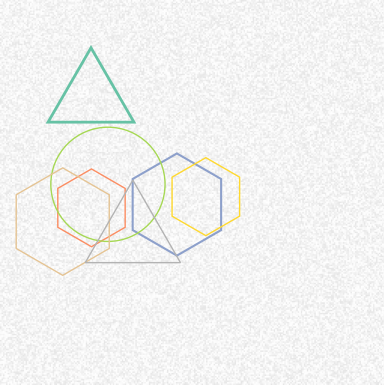[{"shape": "triangle", "thickness": 2, "radius": 0.64, "center": [0.236, 0.747]}, {"shape": "hexagon", "thickness": 1, "radius": 0.51, "center": [0.238, 0.46]}, {"shape": "hexagon", "thickness": 1.5, "radius": 0.66, "center": [0.459, 0.469]}, {"shape": "circle", "thickness": 1, "radius": 0.74, "center": [0.28, 0.521]}, {"shape": "hexagon", "thickness": 1, "radius": 0.51, "center": [0.535, 0.489]}, {"shape": "hexagon", "thickness": 1, "radius": 0.7, "center": [0.163, 0.424]}, {"shape": "triangle", "thickness": 1, "radius": 0.71, "center": [0.345, 0.389]}]